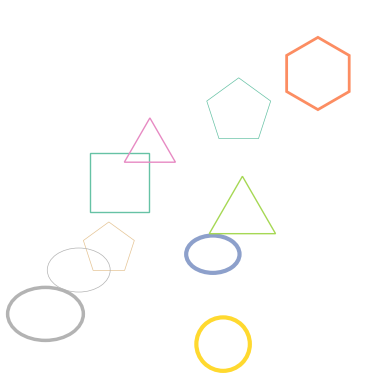[{"shape": "square", "thickness": 1, "radius": 0.38, "center": [0.31, 0.526]}, {"shape": "pentagon", "thickness": 0.5, "radius": 0.44, "center": [0.62, 0.711]}, {"shape": "hexagon", "thickness": 2, "radius": 0.47, "center": [0.826, 0.809]}, {"shape": "oval", "thickness": 3, "radius": 0.35, "center": [0.553, 0.34]}, {"shape": "triangle", "thickness": 1, "radius": 0.38, "center": [0.389, 0.617]}, {"shape": "triangle", "thickness": 1, "radius": 0.5, "center": [0.63, 0.443]}, {"shape": "circle", "thickness": 3, "radius": 0.35, "center": [0.579, 0.106]}, {"shape": "pentagon", "thickness": 0.5, "radius": 0.35, "center": [0.283, 0.354]}, {"shape": "oval", "thickness": 2.5, "radius": 0.49, "center": [0.118, 0.185]}, {"shape": "oval", "thickness": 0.5, "radius": 0.41, "center": [0.204, 0.299]}]